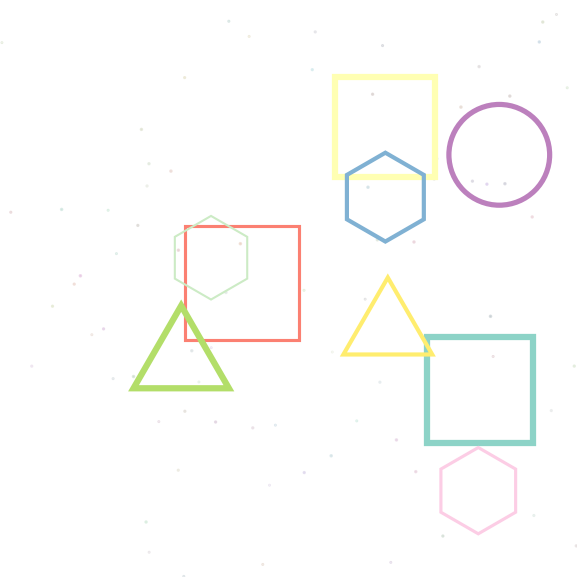[{"shape": "square", "thickness": 3, "radius": 0.46, "center": [0.831, 0.324]}, {"shape": "square", "thickness": 3, "radius": 0.43, "center": [0.666, 0.78]}, {"shape": "square", "thickness": 1.5, "radius": 0.49, "center": [0.419, 0.509]}, {"shape": "hexagon", "thickness": 2, "radius": 0.38, "center": [0.667, 0.658]}, {"shape": "triangle", "thickness": 3, "radius": 0.48, "center": [0.314, 0.374]}, {"shape": "hexagon", "thickness": 1.5, "radius": 0.37, "center": [0.828, 0.15]}, {"shape": "circle", "thickness": 2.5, "radius": 0.44, "center": [0.865, 0.731]}, {"shape": "hexagon", "thickness": 1, "radius": 0.36, "center": [0.365, 0.553]}, {"shape": "triangle", "thickness": 2, "radius": 0.44, "center": [0.672, 0.43]}]